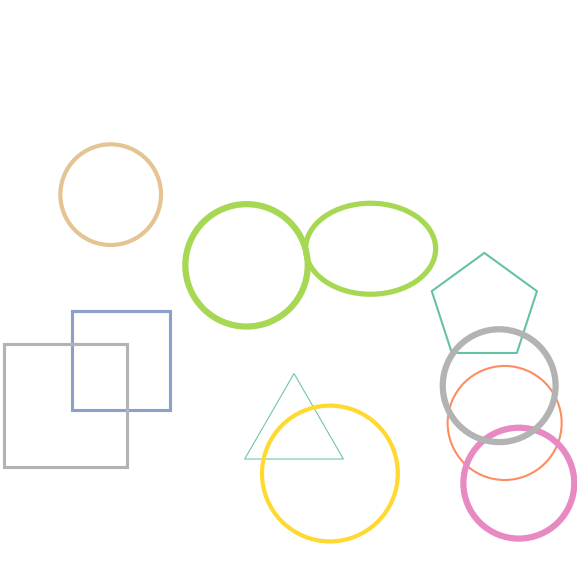[{"shape": "pentagon", "thickness": 1, "radius": 0.48, "center": [0.839, 0.465]}, {"shape": "triangle", "thickness": 0.5, "radius": 0.49, "center": [0.509, 0.254]}, {"shape": "circle", "thickness": 1, "radius": 0.49, "center": [0.874, 0.267]}, {"shape": "square", "thickness": 1.5, "radius": 0.43, "center": [0.21, 0.375]}, {"shape": "circle", "thickness": 3, "radius": 0.48, "center": [0.898, 0.163]}, {"shape": "circle", "thickness": 3, "radius": 0.53, "center": [0.427, 0.54]}, {"shape": "oval", "thickness": 2.5, "radius": 0.56, "center": [0.642, 0.568]}, {"shape": "circle", "thickness": 2, "radius": 0.59, "center": [0.571, 0.179]}, {"shape": "circle", "thickness": 2, "radius": 0.44, "center": [0.192, 0.662]}, {"shape": "square", "thickness": 1.5, "radius": 0.53, "center": [0.113, 0.296]}, {"shape": "circle", "thickness": 3, "radius": 0.49, "center": [0.864, 0.331]}]